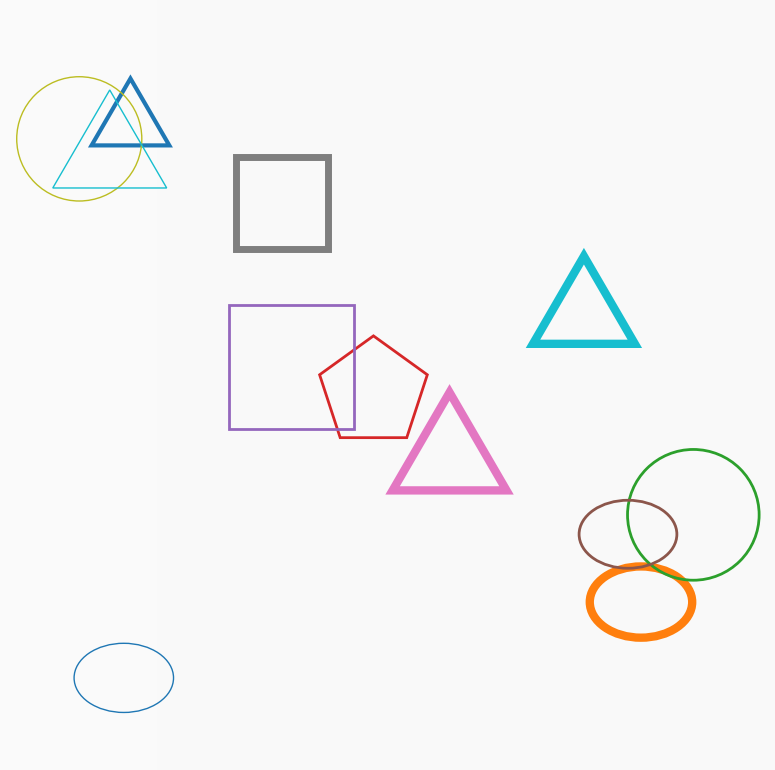[{"shape": "triangle", "thickness": 1.5, "radius": 0.29, "center": [0.168, 0.84]}, {"shape": "oval", "thickness": 0.5, "radius": 0.32, "center": [0.16, 0.12]}, {"shape": "oval", "thickness": 3, "radius": 0.33, "center": [0.827, 0.218]}, {"shape": "circle", "thickness": 1, "radius": 0.42, "center": [0.895, 0.331]}, {"shape": "pentagon", "thickness": 1, "radius": 0.37, "center": [0.482, 0.491]}, {"shape": "square", "thickness": 1, "radius": 0.4, "center": [0.376, 0.524]}, {"shape": "oval", "thickness": 1, "radius": 0.32, "center": [0.81, 0.306]}, {"shape": "triangle", "thickness": 3, "radius": 0.42, "center": [0.58, 0.406]}, {"shape": "square", "thickness": 2.5, "radius": 0.3, "center": [0.364, 0.736]}, {"shape": "circle", "thickness": 0.5, "radius": 0.4, "center": [0.102, 0.82]}, {"shape": "triangle", "thickness": 0.5, "radius": 0.42, "center": [0.142, 0.798]}, {"shape": "triangle", "thickness": 3, "radius": 0.38, "center": [0.753, 0.591]}]